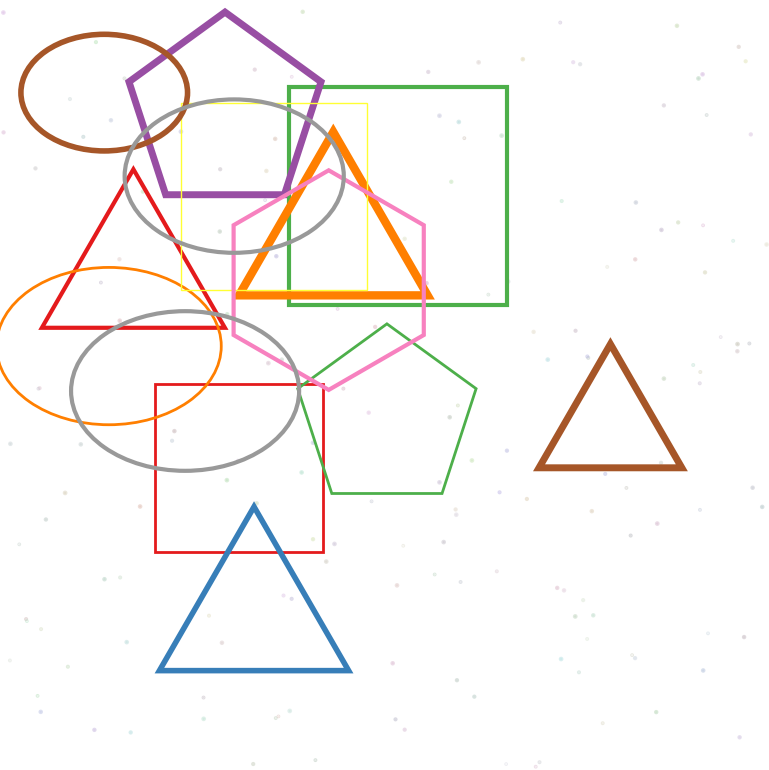[{"shape": "triangle", "thickness": 1.5, "radius": 0.69, "center": [0.173, 0.643]}, {"shape": "square", "thickness": 1, "radius": 0.55, "center": [0.311, 0.392]}, {"shape": "triangle", "thickness": 2, "radius": 0.71, "center": [0.33, 0.2]}, {"shape": "pentagon", "thickness": 1, "radius": 0.61, "center": [0.502, 0.458]}, {"shape": "square", "thickness": 1.5, "radius": 0.71, "center": [0.516, 0.746]}, {"shape": "pentagon", "thickness": 2.5, "radius": 0.66, "center": [0.292, 0.853]}, {"shape": "oval", "thickness": 1, "radius": 0.73, "center": [0.141, 0.551]}, {"shape": "triangle", "thickness": 3, "radius": 0.71, "center": [0.433, 0.687]}, {"shape": "square", "thickness": 0.5, "radius": 0.6, "center": [0.356, 0.745]}, {"shape": "triangle", "thickness": 2.5, "radius": 0.54, "center": [0.793, 0.446]}, {"shape": "oval", "thickness": 2, "radius": 0.54, "center": [0.135, 0.88]}, {"shape": "hexagon", "thickness": 1.5, "radius": 0.71, "center": [0.427, 0.636]}, {"shape": "oval", "thickness": 1.5, "radius": 0.71, "center": [0.304, 0.771]}, {"shape": "oval", "thickness": 1.5, "radius": 0.74, "center": [0.24, 0.492]}]